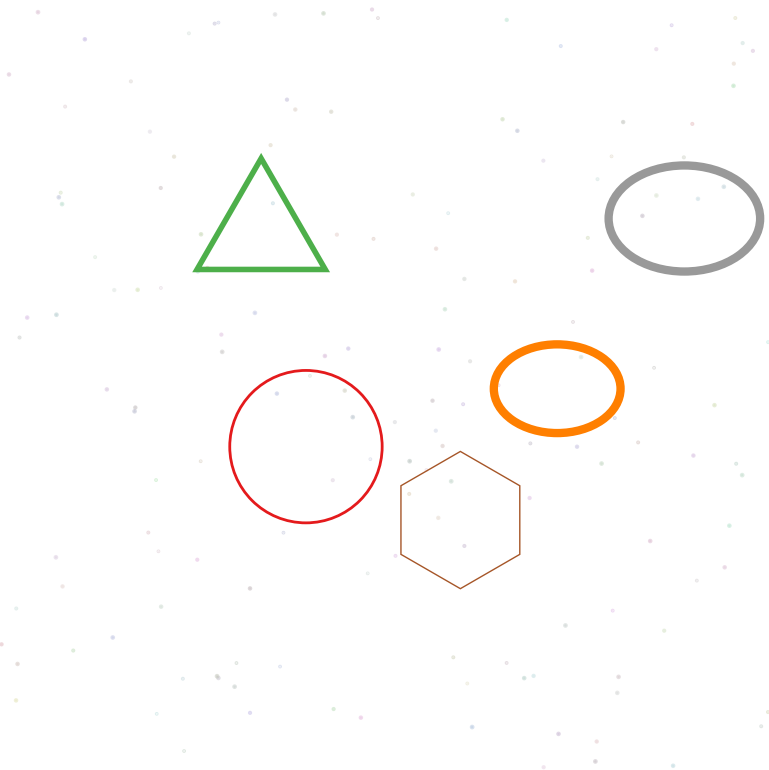[{"shape": "circle", "thickness": 1, "radius": 0.49, "center": [0.397, 0.42]}, {"shape": "triangle", "thickness": 2, "radius": 0.48, "center": [0.339, 0.698]}, {"shape": "oval", "thickness": 3, "radius": 0.41, "center": [0.724, 0.495]}, {"shape": "hexagon", "thickness": 0.5, "radius": 0.45, "center": [0.598, 0.325]}, {"shape": "oval", "thickness": 3, "radius": 0.49, "center": [0.889, 0.716]}]